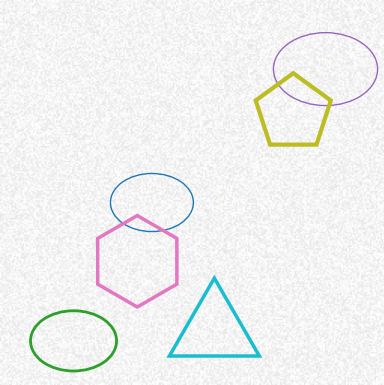[{"shape": "oval", "thickness": 1, "radius": 0.54, "center": [0.395, 0.474]}, {"shape": "oval", "thickness": 2, "radius": 0.56, "center": [0.191, 0.115]}, {"shape": "oval", "thickness": 1, "radius": 0.68, "center": [0.845, 0.82]}, {"shape": "hexagon", "thickness": 2.5, "radius": 0.59, "center": [0.357, 0.321]}, {"shape": "pentagon", "thickness": 3, "radius": 0.51, "center": [0.762, 0.707]}, {"shape": "triangle", "thickness": 2.5, "radius": 0.67, "center": [0.557, 0.143]}]